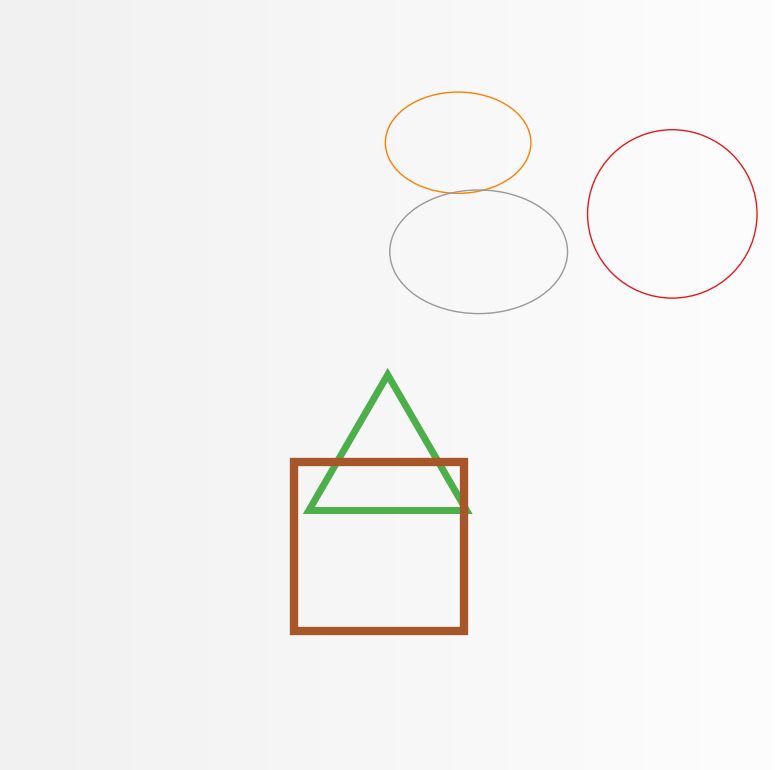[{"shape": "circle", "thickness": 0.5, "radius": 0.55, "center": [0.867, 0.722]}, {"shape": "triangle", "thickness": 2.5, "radius": 0.59, "center": [0.5, 0.396]}, {"shape": "oval", "thickness": 0.5, "radius": 0.47, "center": [0.591, 0.815]}, {"shape": "square", "thickness": 3, "radius": 0.55, "center": [0.489, 0.29]}, {"shape": "oval", "thickness": 0.5, "radius": 0.57, "center": [0.618, 0.673]}]